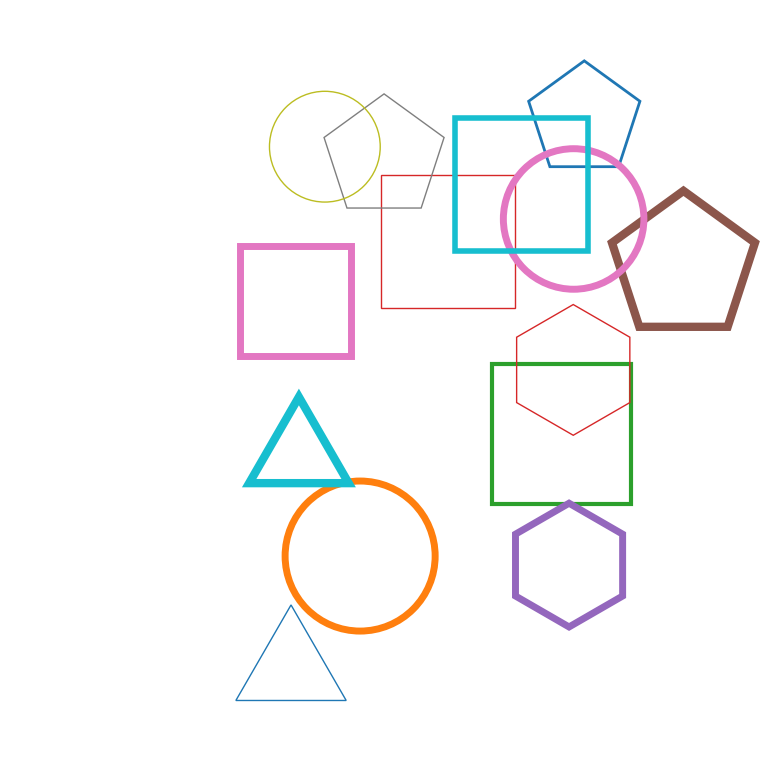[{"shape": "pentagon", "thickness": 1, "radius": 0.38, "center": [0.759, 0.845]}, {"shape": "triangle", "thickness": 0.5, "radius": 0.41, "center": [0.378, 0.132]}, {"shape": "circle", "thickness": 2.5, "radius": 0.49, "center": [0.468, 0.278]}, {"shape": "square", "thickness": 1.5, "radius": 0.45, "center": [0.729, 0.436]}, {"shape": "square", "thickness": 0.5, "radius": 0.43, "center": [0.582, 0.686]}, {"shape": "hexagon", "thickness": 0.5, "radius": 0.42, "center": [0.744, 0.52]}, {"shape": "hexagon", "thickness": 2.5, "radius": 0.4, "center": [0.739, 0.266]}, {"shape": "pentagon", "thickness": 3, "radius": 0.49, "center": [0.888, 0.655]}, {"shape": "square", "thickness": 2.5, "radius": 0.36, "center": [0.384, 0.609]}, {"shape": "circle", "thickness": 2.5, "radius": 0.46, "center": [0.745, 0.716]}, {"shape": "pentagon", "thickness": 0.5, "radius": 0.41, "center": [0.499, 0.796]}, {"shape": "circle", "thickness": 0.5, "radius": 0.36, "center": [0.422, 0.81]}, {"shape": "triangle", "thickness": 3, "radius": 0.37, "center": [0.388, 0.41]}, {"shape": "square", "thickness": 2, "radius": 0.43, "center": [0.677, 0.761]}]